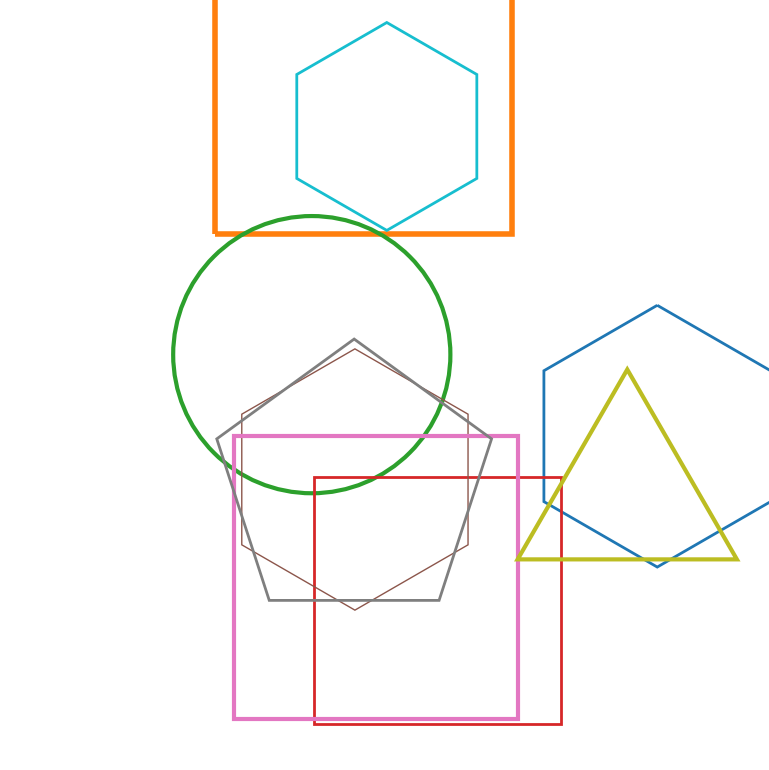[{"shape": "hexagon", "thickness": 1, "radius": 0.85, "center": [0.854, 0.434]}, {"shape": "square", "thickness": 2, "radius": 0.96, "center": [0.472, 0.888]}, {"shape": "circle", "thickness": 1.5, "radius": 0.9, "center": [0.405, 0.539]}, {"shape": "square", "thickness": 1, "radius": 0.8, "center": [0.568, 0.22]}, {"shape": "hexagon", "thickness": 0.5, "radius": 0.85, "center": [0.461, 0.377]}, {"shape": "square", "thickness": 1.5, "radius": 0.92, "center": [0.488, 0.25]}, {"shape": "pentagon", "thickness": 1, "radius": 0.94, "center": [0.46, 0.372]}, {"shape": "triangle", "thickness": 1.5, "radius": 0.82, "center": [0.815, 0.356]}, {"shape": "hexagon", "thickness": 1, "radius": 0.67, "center": [0.502, 0.836]}]